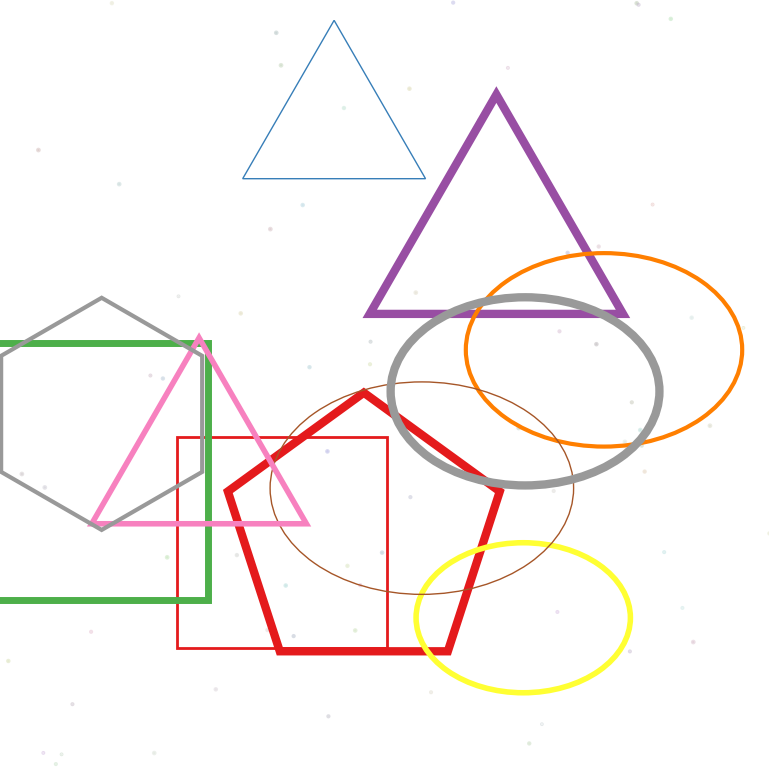[{"shape": "square", "thickness": 1, "radius": 0.68, "center": [0.367, 0.295]}, {"shape": "pentagon", "thickness": 3, "radius": 0.93, "center": [0.472, 0.304]}, {"shape": "triangle", "thickness": 0.5, "radius": 0.69, "center": [0.434, 0.836]}, {"shape": "square", "thickness": 2.5, "radius": 0.83, "center": [0.104, 0.388]}, {"shape": "triangle", "thickness": 3, "radius": 0.95, "center": [0.645, 0.687]}, {"shape": "oval", "thickness": 1.5, "radius": 0.9, "center": [0.784, 0.546]}, {"shape": "oval", "thickness": 2, "radius": 0.7, "center": [0.68, 0.198]}, {"shape": "oval", "thickness": 0.5, "radius": 0.99, "center": [0.548, 0.366]}, {"shape": "triangle", "thickness": 2, "radius": 0.8, "center": [0.259, 0.4]}, {"shape": "oval", "thickness": 3, "radius": 0.87, "center": [0.682, 0.492]}, {"shape": "hexagon", "thickness": 1.5, "radius": 0.75, "center": [0.132, 0.463]}]